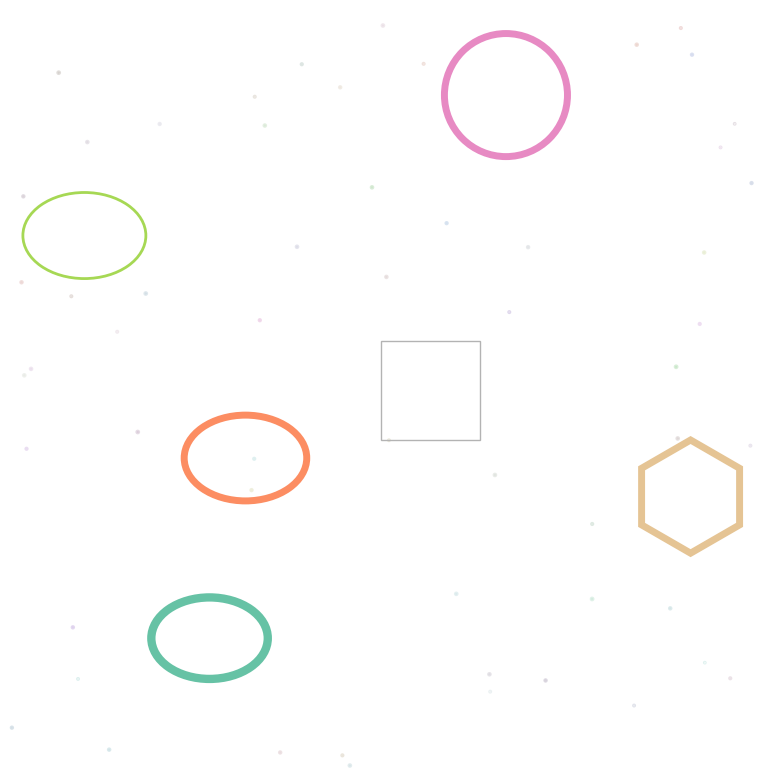[{"shape": "oval", "thickness": 3, "radius": 0.38, "center": [0.272, 0.171]}, {"shape": "oval", "thickness": 2.5, "radius": 0.4, "center": [0.319, 0.405]}, {"shape": "circle", "thickness": 2.5, "radius": 0.4, "center": [0.657, 0.877]}, {"shape": "oval", "thickness": 1, "radius": 0.4, "center": [0.11, 0.694]}, {"shape": "hexagon", "thickness": 2.5, "radius": 0.37, "center": [0.897, 0.355]}, {"shape": "square", "thickness": 0.5, "radius": 0.32, "center": [0.56, 0.493]}]